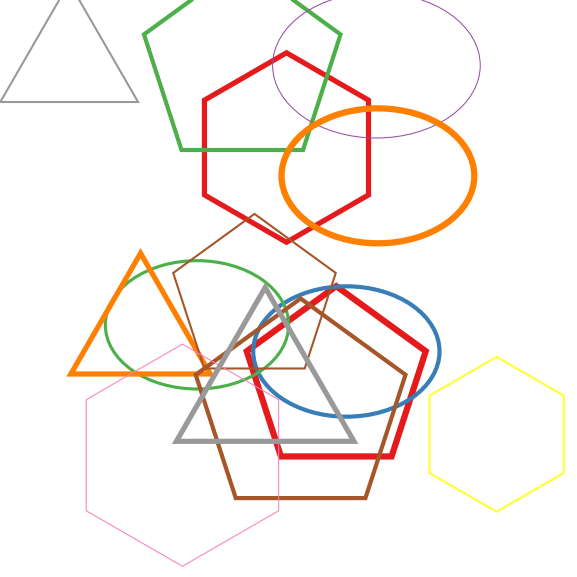[{"shape": "hexagon", "thickness": 2.5, "radius": 0.82, "center": [0.496, 0.744]}, {"shape": "pentagon", "thickness": 3, "radius": 0.81, "center": [0.582, 0.341]}, {"shape": "oval", "thickness": 2, "radius": 0.81, "center": [0.6, 0.391]}, {"shape": "pentagon", "thickness": 2, "radius": 0.89, "center": [0.419, 0.884]}, {"shape": "oval", "thickness": 1.5, "radius": 0.79, "center": [0.341, 0.437]}, {"shape": "oval", "thickness": 0.5, "radius": 0.9, "center": [0.652, 0.886]}, {"shape": "oval", "thickness": 3, "radius": 0.83, "center": [0.654, 0.695]}, {"shape": "triangle", "thickness": 2.5, "radius": 0.7, "center": [0.243, 0.421]}, {"shape": "hexagon", "thickness": 1, "radius": 0.67, "center": [0.86, 0.247]}, {"shape": "pentagon", "thickness": 1, "radius": 0.74, "center": [0.441, 0.481]}, {"shape": "pentagon", "thickness": 2, "radius": 0.96, "center": [0.521, 0.291]}, {"shape": "hexagon", "thickness": 0.5, "radius": 0.96, "center": [0.316, 0.211]}, {"shape": "triangle", "thickness": 2.5, "radius": 0.89, "center": [0.459, 0.324]}, {"shape": "triangle", "thickness": 1, "radius": 0.69, "center": [0.12, 0.891]}]